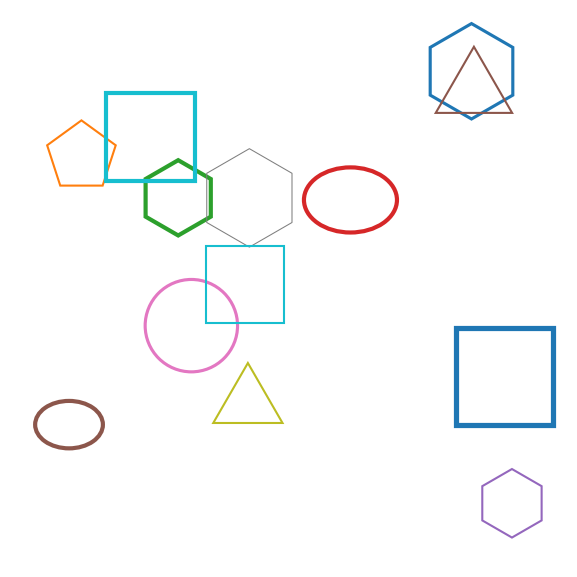[{"shape": "hexagon", "thickness": 1.5, "radius": 0.41, "center": [0.816, 0.876]}, {"shape": "square", "thickness": 2.5, "radius": 0.42, "center": [0.873, 0.348]}, {"shape": "pentagon", "thickness": 1, "radius": 0.31, "center": [0.141, 0.728]}, {"shape": "hexagon", "thickness": 2, "radius": 0.33, "center": [0.309, 0.657]}, {"shape": "oval", "thickness": 2, "radius": 0.4, "center": [0.607, 0.653]}, {"shape": "hexagon", "thickness": 1, "radius": 0.3, "center": [0.887, 0.128]}, {"shape": "oval", "thickness": 2, "radius": 0.29, "center": [0.12, 0.264]}, {"shape": "triangle", "thickness": 1, "radius": 0.38, "center": [0.821, 0.842]}, {"shape": "circle", "thickness": 1.5, "radius": 0.4, "center": [0.331, 0.435]}, {"shape": "hexagon", "thickness": 0.5, "radius": 0.43, "center": [0.432, 0.656]}, {"shape": "triangle", "thickness": 1, "radius": 0.35, "center": [0.429, 0.301]}, {"shape": "square", "thickness": 1, "radius": 0.34, "center": [0.424, 0.507]}, {"shape": "square", "thickness": 2, "radius": 0.38, "center": [0.261, 0.762]}]